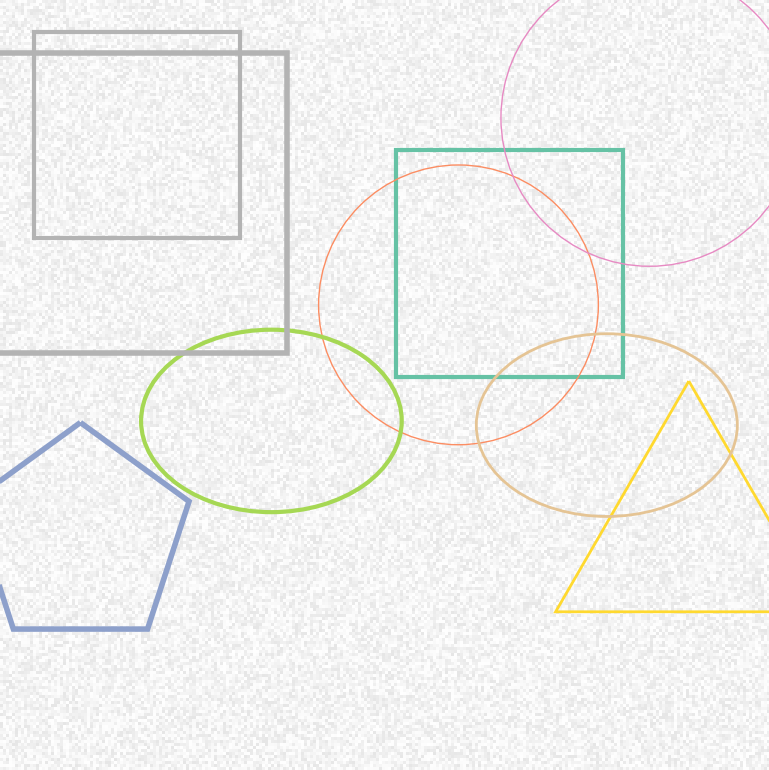[{"shape": "square", "thickness": 1.5, "radius": 0.74, "center": [0.662, 0.658]}, {"shape": "circle", "thickness": 0.5, "radius": 0.91, "center": [0.595, 0.604]}, {"shape": "pentagon", "thickness": 2, "radius": 0.74, "center": [0.104, 0.303]}, {"shape": "circle", "thickness": 0.5, "radius": 0.96, "center": [0.844, 0.847]}, {"shape": "oval", "thickness": 1.5, "radius": 0.85, "center": [0.352, 0.453]}, {"shape": "triangle", "thickness": 1, "radius": 1.0, "center": [0.895, 0.305]}, {"shape": "oval", "thickness": 1, "radius": 0.85, "center": [0.788, 0.448]}, {"shape": "square", "thickness": 2, "radius": 0.97, "center": [0.178, 0.737]}, {"shape": "square", "thickness": 1.5, "radius": 0.67, "center": [0.178, 0.824]}]